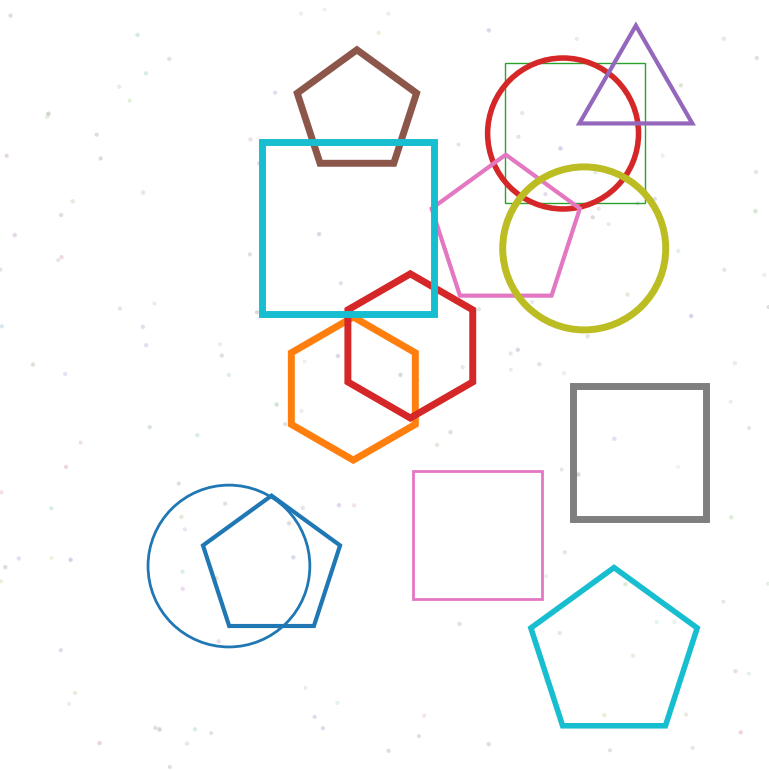[{"shape": "pentagon", "thickness": 1.5, "radius": 0.47, "center": [0.353, 0.263]}, {"shape": "circle", "thickness": 1, "radius": 0.53, "center": [0.297, 0.265]}, {"shape": "hexagon", "thickness": 2.5, "radius": 0.46, "center": [0.459, 0.495]}, {"shape": "square", "thickness": 0.5, "radius": 0.45, "center": [0.747, 0.827]}, {"shape": "hexagon", "thickness": 2.5, "radius": 0.47, "center": [0.533, 0.551]}, {"shape": "circle", "thickness": 2, "radius": 0.49, "center": [0.731, 0.827]}, {"shape": "triangle", "thickness": 1.5, "radius": 0.42, "center": [0.826, 0.882]}, {"shape": "pentagon", "thickness": 2.5, "radius": 0.41, "center": [0.464, 0.854]}, {"shape": "square", "thickness": 1, "radius": 0.42, "center": [0.62, 0.305]}, {"shape": "pentagon", "thickness": 1.5, "radius": 0.51, "center": [0.657, 0.698]}, {"shape": "square", "thickness": 2.5, "radius": 0.43, "center": [0.83, 0.413]}, {"shape": "circle", "thickness": 2.5, "radius": 0.53, "center": [0.759, 0.677]}, {"shape": "pentagon", "thickness": 2, "radius": 0.57, "center": [0.797, 0.149]}, {"shape": "square", "thickness": 2.5, "radius": 0.56, "center": [0.452, 0.703]}]